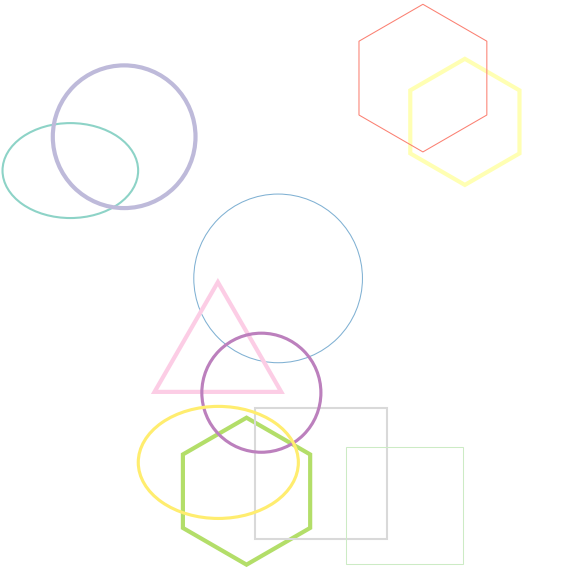[{"shape": "oval", "thickness": 1, "radius": 0.59, "center": [0.122, 0.704]}, {"shape": "hexagon", "thickness": 2, "radius": 0.55, "center": [0.805, 0.788]}, {"shape": "circle", "thickness": 2, "radius": 0.62, "center": [0.215, 0.762]}, {"shape": "hexagon", "thickness": 0.5, "radius": 0.64, "center": [0.732, 0.864]}, {"shape": "circle", "thickness": 0.5, "radius": 0.73, "center": [0.482, 0.517]}, {"shape": "hexagon", "thickness": 2, "radius": 0.64, "center": [0.427, 0.149]}, {"shape": "triangle", "thickness": 2, "radius": 0.63, "center": [0.377, 0.384]}, {"shape": "square", "thickness": 1, "radius": 0.57, "center": [0.556, 0.179]}, {"shape": "circle", "thickness": 1.5, "radius": 0.52, "center": [0.453, 0.319]}, {"shape": "square", "thickness": 0.5, "radius": 0.51, "center": [0.7, 0.124]}, {"shape": "oval", "thickness": 1.5, "radius": 0.69, "center": [0.378, 0.198]}]